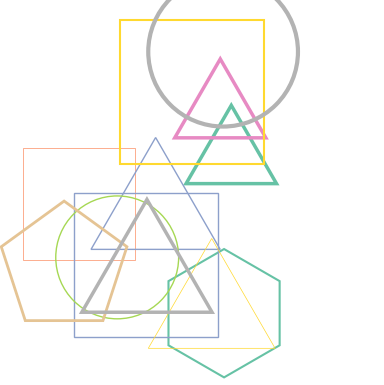[{"shape": "triangle", "thickness": 2.5, "radius": 0.68, "center": [0.601, 0.591]}, {"shape": "hexagon", "thickness": 1.5, "radius": 0.83, "center": [0.582, 0.186]}, {"shape": "square", "thickness": 0.5, "radius": 0.73, "center": [0.206, 0.471]}, {"shape": "square", "thickness": 1, "radius": 0.93, "center": [0.38, 0.311]}, {"shape": "triangle", "thickness": 1, "radius": 0.97, "center": [0.404, 0.449]}, {"shape": "triangle", "thickness": 2.5, "radius": 0.68, "center": [0.572, 0.71]}, {"shape": "circle", "thickness": 1, "radius": 0.8, "center": [0.304, 0.331]}, {"shape": "square", "thickness": 1.5, "radius": 0.93, "center": [0.498, 0.761]}, {"shape": "triangle", "thickness": 0.5, "radius": 0.95, "center": [0.55, 0.19]}, {"shape": "pentagon", "thickness": 2, "radius": 0.86, "center": [0.167, 0.306]}, {"shape": "circle", "thickness": 3, "radius": 0.97, "center": [0.58, 0.866]}, {"shape": "triangle", "thickness": 2.5, "radius": 0.98, "center": [0.382, 0.287]}]